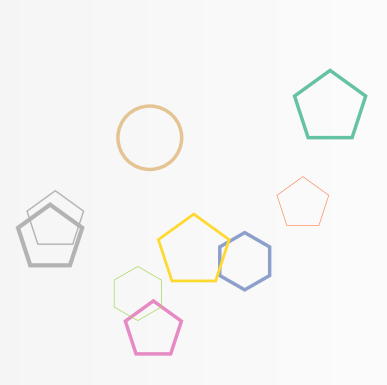[{"shape": "pentagon", "thickness": 2.5, "radius": 0.48, "center": [0.852, 0.721]}, {"shape": "pentagon", "thickness": 0.5, "radius": 0.35, "center": [0.782, 0.471]}, {"shape": "hexagon", "thickness": 2.5, "radius": 0.37, "center": [0.632, 0.321]}, {"shape": "pentagon", "thickness": 2.5, "radius": 0.38, "center": [0.396, 0.142]}, {"shape": "hexagon", "thickness": 0.5, "radius": 0.35, "center": [0.356, 0.238]}, {"shape": "pentagon", "thickness": 2, "radius": 0.48, "center": [0.5, 0.348]}, {"shape": "circle", "thickness": 2.5, "radius": 0.41, "center": [0.387, 0.642]}, {"shape": "pentagon", "thickness": 1, "radius": 0.38, "center": [0.143, 0.428]}, {"shape": "pentagon", "thickness": 3, "radius": 0.44, "center": [0.129, 0.381]}]